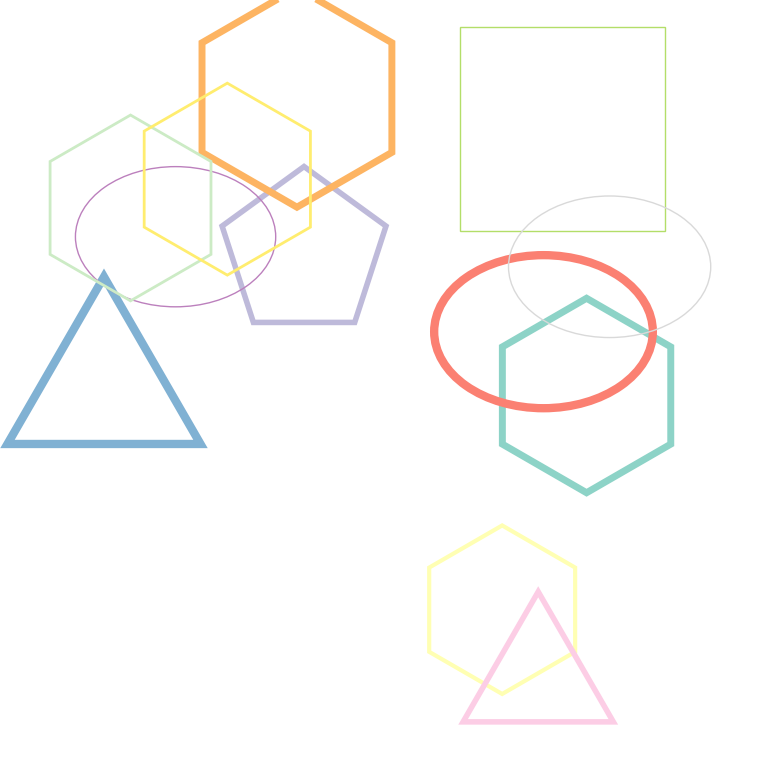[{"shape": "hexagon", "thickness": 2.5, "radius": 0.63, "center": [0.762, 0.486]}, {"shape": "hexagon", "thickness": 1.5, "radius": 0.55, "center": [0.652, 0.208]}, {"shape": "pentagon", "thickness": 2, "radius": 0.56, "center": [0.395, 0.672]}, {"shape": "oval", "thickness": 3, "radius": 0.71, "center": [0.706, 0.569]}, {"shape": "triangle", "thickness": 3, "radius": 0.72, "center": [0.135, 0.496]}, {"shape": "hexagon", "thickness": 2.5, "radius": 0.71, "center": [0.386, 0.873]}, {"shape": "square", "thickness": 0.5, "radius": 0.66, "center": [0.731, 0.833]}, {"shape": "triangle", "thickness": 2, "radius": 0.56, "center": [0.699, 0.119]}, {"shape": "oval", "thickness": 0.5, "radius": 0.66, "center": [0.792, 0.654]}, {"shape": "oval", "thickness": 0.5, "radius": 0.65, "center": [0.228, 0.693]}, {"shape": "hexagon", "thickness": 1, "radius": 0.6, "center": [0.17, 0.73]}, {"shape": "hexagon", "thickness": 1, "radius": 0.62, "center": [0.295, 0.767]}]